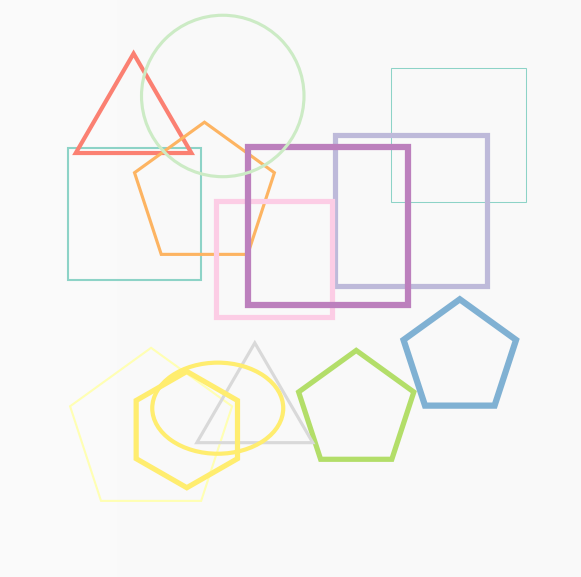[{"shape": "square", "thickness": 0.5, "radius": 0.58, "center": [0.789, 0.766]}, {"shape": "square", "thickness": 1, "radius": 0.57, "center": [0.231, 0.628]}, {"shape": "pentagon", "thickness": 1, "radius": 0.73, "center": [0.26, 0.25]}, {"shape": "square", "thickness": 2.5, "radius": 0.65, "center": [0.707, 0.635]}, {"shape": "triangle", "thickness": 2, "radius": 0.57, "center": [0.23, 0.792]}, {"shape": "pentagon", "thickness": 3, "radius": 0.51, "center": [0.791, 0.379]}, {"shape": "pentagon", "thickness": 1.5, "radius": 0.63, "center": [0.352, 0.661]}, {"shape": "pentagon", "thickness": 2.5, "radius": 0.52, "center": [0.613, 0.288]}, {"shape": "square", "thickness": 2.5, "radius": 0.5, "center": [0.471, 0.55]}, {"shape": "triangle", "thickness": 1.5, "radius": 0.58, "center": [0.438, 0.29]}, {"shape": "square", "thickness": 3, "radius": 0.69, "center": [0.565, 0.608]}, {"shape": "circle", "thickness": 1.5, "radius": 0.7, "center": [0.383, 0.833]}, {"shape": "hexagon", "thickness": 2.5, "radius": 0.5, "center": [0.321, 0.255]}, {"shape": "oval", "thickness": 2, "radius": 0.56, "center": [0.375, 0.292]}]